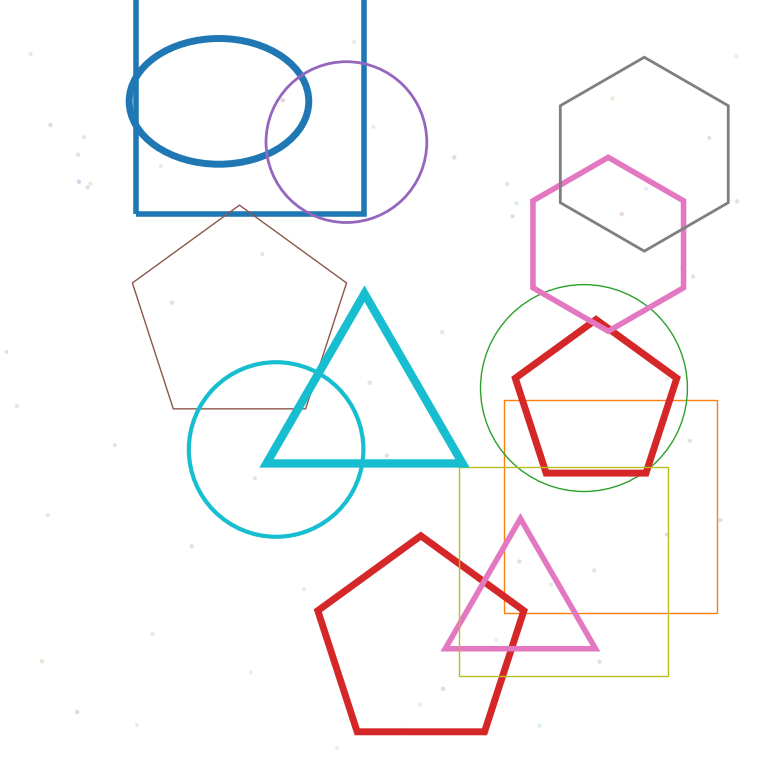[{"shape": "oval", "thickness": 2.5, "radius": 0.58, "center": [0.284, 0.868]}, {"shape": "square", "thickness": 2, "radius": 0.74, "center": [0.325, 0.87]}, {"shape": "square", "thickness": 0.5, "radius": 0.69, "center": [0.793, 0.342]}, {"shape": "circle", "thickness": 0.5, "radius": 0.67, "center": [0.758, 0.496]}, {"shape": "pentagon", "thickness": 2.5, "radius": 0.7, "center": [0.547, 0.163]}, {"shape": "pentagon", "thickness": 2.5, "radius": 0.55, "center": [0.774, 0.475]}, {"shape": "circle", "thickness": 1, "radius": 0.52, "center": [0.45, 0.815]}, {"shape": "pentagon", "thickness": 0.5, "radius": 0.73, "center": [0.311, 0.587]}, {"shape": "hexagon", "thickness": 2, "radius": 0.56, "center": [0.79, 0.683]}, {"shape": "triangle", "thickness": 2, "radius": 0.56, "center": [0.676, 0.214]}, {"shape": "hexagon", "thickness": 1, "radius": 0.63, "center": [0.837, 0.8]}, {"shape": "square", "thickness": 0.5, "radius": 0.68, "center": [0.732, 0.258]}, {"shape": "triangle", "thickness": 3, "radius": 0.73, "center": [0.473, 0.472]}, {"shape": "circle", "thickness": 1.5, "radius": 0.57, "center": [0.359, 0.416]}]